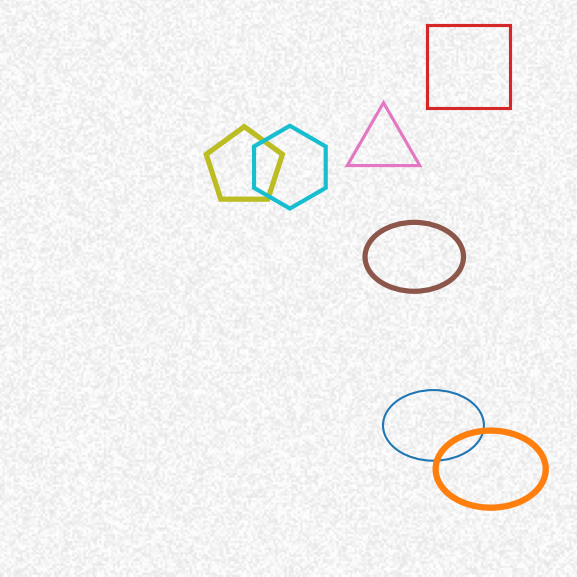[{"shape": "oval", "thickness": 1, "radius": 0.44, "center": [0.751, 0.263]}, {"shape": "oval", "thickness": 3, "radius": 0.48, "center": [0.85, 0.187]}, {"shape": "square", "thickness": 1.5, "radius": 0.36, "center": [0.811, 0.884]}, {"shape": "oval", "thickness": 2.5, "radius": 0.43, "center": [0.717, 0.554]}, {"shape": "triangle", "thickness": 1.5, "radius": 0.36, "center": [0.664, 0.749]}, {"shape": "pentagon", "thickness": 2.5, "radius": 0.35, "center": [0.423, 0.71]}, {"shape": "hexagon", "thickness": 2, "radius": 0.36, "center": [0.502, 0.71]}]